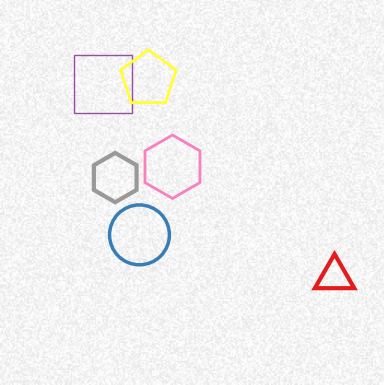[{"shape": "triangle", "thickness": 3, "radius": 0.3, "center": [0.869, 0.281]}, {"shape": "circle", "thickness": 2.5, "radius": 0.39, "center": [0.362, 0.39]}, {"shape": "square", "thickness": 1, "radius": 0.38, "center": [0.267, 0.783]}, {"shape": "pentagon", "thickness": 2, "radius": 0.38, "center": [0.385, 0.795]}, {"shape": "hexagon", "thickness": 2, "radius": 0.41, "center": [0.448, 0.567]}, {"shape": "hexagon", "thickness": 3, "radius": 0.32, "center": [0.299, 0.539]}]